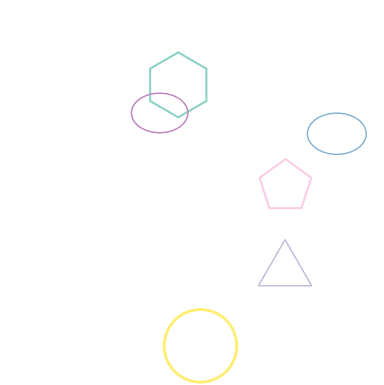[{"shape": "hexagon", "thickness": 1.5, "radius": 0.42, "center": [0.463, 0.78]}, {"shape": "triangle", "thickness": 1, "radius": 0.4, "center": [0.74, 0.298]}, {"shape": "oval", "thickness": 1, "radius": 0.38, "center": [0.875, 0.653]}, {"shape": "pentagon", "thickness": 1.5, "radius": 0.35, "center": [0.741, 0.516]}, {"shape": "oval", "thickness": 1, "radius": 0.37, "center": [0.415, 0.707]}, {"shape": "circle", "thickness": 2, "radius": 0.47, "center": [0.521, 0.102]}]